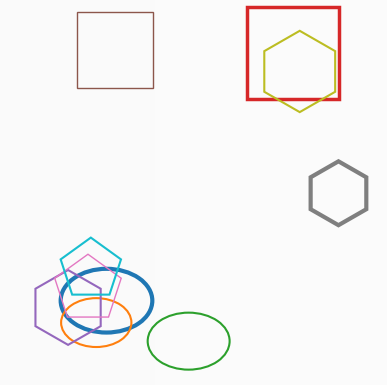[{"shape": "oval", "thickness": 3, "radius": 0.59, "center": [0.275, 0.219]}, {"shape": "oval", "thickness": 1.5, "radius": 0.45, "center": [0.248, 0.162]}, {"shape": "oval", "thickness": 1.5, "radius": 0.53, "center": [0.487, 0.114]}, {"shape": "square", "thickness": 2.5, "radius": 0.6, "center": [0.756, 0.862]}, {"shape": "hexagon", "thickness": 1.5, "radius": 0.49, "center": [0.176, 0.201]}, {"shape": "square", "thickness": 1, "radius": 0.49, "center": [0.297, 0.87]}, {"shape": "pentagon", "thickness": 1, "radius": 0.45, "center": [0.227, 0.249]}, {"shape": "hexagon", "thickness": 3, "radius": 0.41, "center": [0.873, 0.498]}, {"shape": "hexagon", "thickness": 1.5, "radius": 0.53, "center": [0.773, 0.814]}, {"shape": "pentagon", "thickness": 1.5, "radius": 0.41, "center": [0.234, 0.301]}]